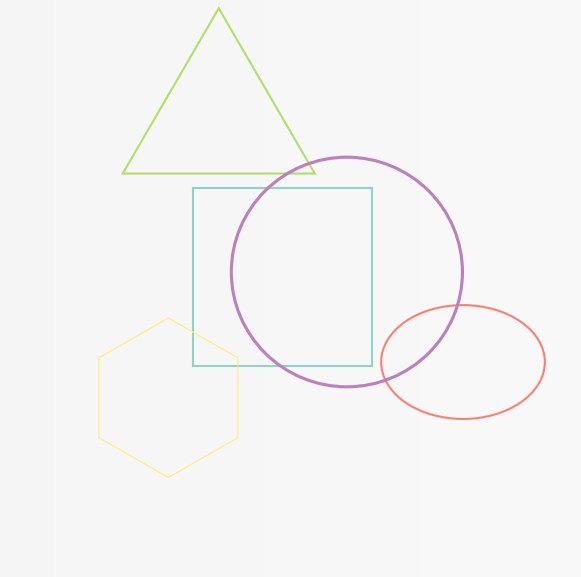[{"shape": "square", "thickness": 1, "radius": 0.77, "center": [0.486, 0.52]}, {"shape": "oval", "thickness": 1, "radius": 0.7, "center": [0.797, 0.372]}, {"shape": "triangle", "thickness": 1, "radius": 0.95, "center": [0.376, 0.794]}, {"shape": "circle", "thickness": 1.5, "radius": 0.99, "center": [0.597, 0.528]}, {"shape": "hexagon", "thickness": 0.5, "radius": 0.69, "center": [0.29, 0.31]}]